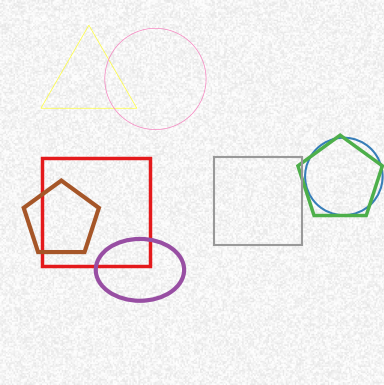[{"shape": "square", "thickness": 2.5, "radius": 0.7, "center": [0.249, 0.448]}, {"shape": "circle", "thickness": 1.5, "radius": 0.5, "center": [0.893, 0.542]}, {"shape": "pentagon", "thickness": 2.5, "radius": 0.58, "center": [0.883, 0.534]}, {"shape": "oval", "thickness": 3, "radius": 0.57, "center": [0.364, 0.299]}, {"shape": "triangle", "thickness": 0.5, "radius": 0.72, "center": [0.231, 0.791]}, {"shape": "pentagon", "thickness": 3, "radius": 0.51, "center": [0.159, 0.428]}, {"shape": "circle", "thickness": 0.5, "radius": 0.66, "center": [0.404, 0.795]}, {"shape": "square", "thickness": 1.5, "radius": 0.57, "center": [0.671, 0.478]}]